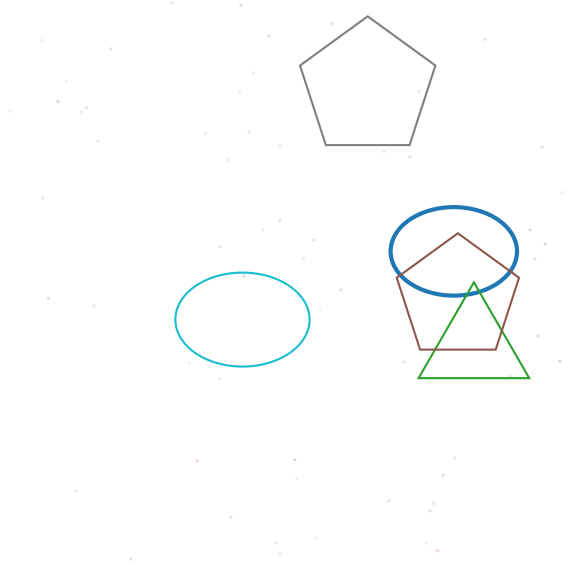[{"shape": "oval", "thickness": 2, "radius": 0.55, "center": [0.786, 0.564]}, {"shape": "triangle", "thickness": 1, "radius": 0.55, "center": [0.821, 0.4]}, {"shape": "pentagon", "thickness": 1, "radius": 0.56, "center": [0.793, 0.484]}, {"shape": "pentagon", "thickness": 1, "radius": 0.62, "center": [0.637, 0.848]}, {"shape": "oval", "thickness": 1, "radius": 0.58, "center": [0.42, 0.446]}]